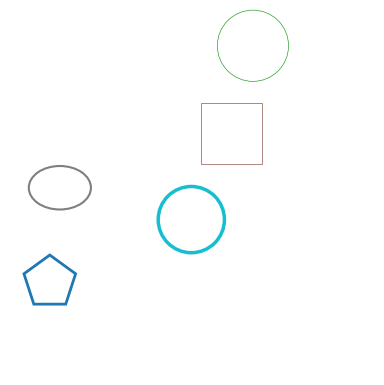[{"shape": "pentagon", "thickness": 2, "radius": 0.35, "center": [0.129, 0.267]}, {"shape": "circle", "thickness": 0.5, "radius": 0.46, "center": [0.657, 0.881]}, {"shape": "square", "thickness": 0.5, "radius": 0.39, "center": [0.602, 0.654]}, {"shape": "oval", "thickness": 1.5, "radius": 0.4, "center": [0.155, 0.512]}, {"shape": "circle", "thickness": 2.5, "radius": 0.43, "center": [0.497, 0.43]}]